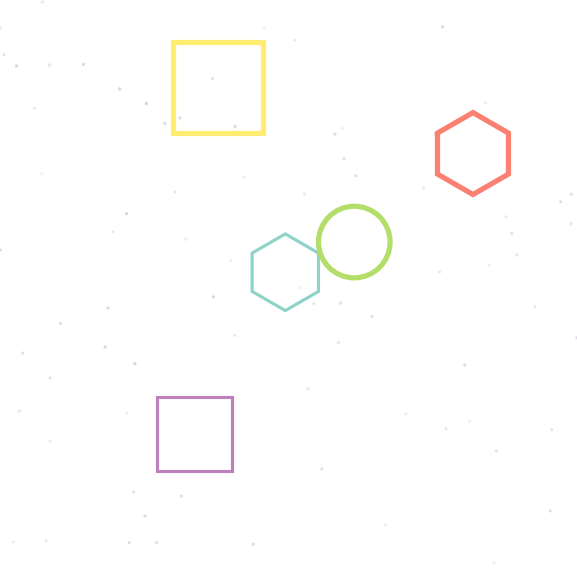[{"shape": "hexagon", "thickness": 1.5, "radius": 0.33, "center": [0.494, 0.528]}, {"shape": "hexagon", "thickness": 2.5, "radius": 0.35, "center": [0.819, 0.733]}, {"shape": "circle", "thickness": 2.5, "radius": 0.31, "center": [0.613, 0.58]}, {"shape": "square", "thickness": 1.5, "radius": 0.32, "center": [0.337, 0.248]}, {"shape": "square", "thickness": 2.5, "radius": 0.39, "center": [0.378, 0.848]}]